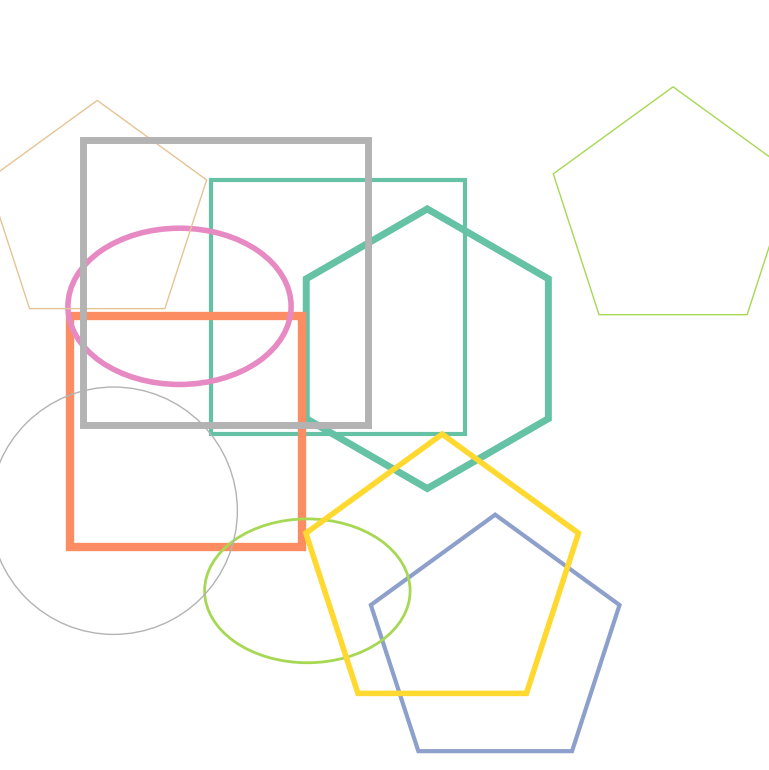[{"shape": "hexagon", "thickness": 2.5, "radius": 0.91, "center": [0.555, 0.547]}, {"shape": "square", "thickness": 1.5, "radius": 0.82, "center": [0.438, 0.601]}, {"shape": "square", "thickness": 3, "radius": 0.75, "center": [0.242, 0.44]}, {"shape": "pentagon", "thickness": 1.5, "radius": 0.85, "center": [0.643, 0.162]}, {"shape": "oval", "thickness": 2, "radius": 0.72, "center": [0.233, 0.602]}, {"shape": "oval", "thickness": 1, "radius": 0.67, "center": [0.399, 0.233]}, {"shape": "pentagon", "thickness": 0.5, "radius": 0.82, "center": [0.874, 0.724]}, {"shape": "pentagon", "thickness": 2, "radius": 0.93, "center": [0.574, 0.25]}, {"shape": "pentagon", "thickness": 0.5, "radius": 0.75, "center": [0.126, 0.72]}, {"shape": "square", "thickness": 2.5, "radius": 0.93, "center": [0.293, 0.633]}, {"shape": "circle", "thickness": 0.5, "radius": 0.8, "center": [0.148, 0.337]}]